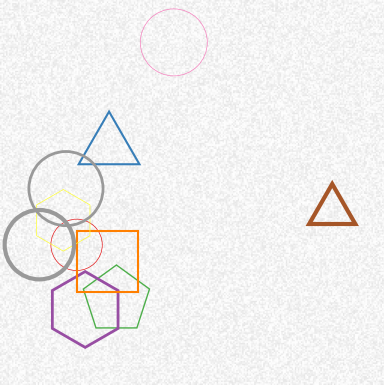[{"shape": "circle", "thickness": 0.5, "radius": 0.33, "center": [0.199, 0.364]}, {"shape": "triangle", "thickness": 1.5, "radius": 0.46, "center": [0.283, 0.619]}, {"shape": "pentagon", "thickness": 1, "radius": 0.45, "center": [0.302, 0.221]}, {"shape": "hexagon", "thickness": 2, "radius": 0.49, "center": [0.221, 0.196]}, {"shape": "square", "thickness": 1.5, "radius": 0.39, "center": [0.28, 0.32]}, {"shape": "hexagon", "thickness": 0.5, "radius": 0.4, "center": [0.164, 0.428]}, {"shape": "triangle", "thickness": 3, "radius": 0.35, "center": [0.863, 0.453]}, {"shape": "circle", "thickness": 0.5, "radius": 0.44, "center": [0.451, 0.89]}, {"shape": "circle", "thickness": 3, "radius": 0.45, "center": [0.102, 0.364]}, {"shape": "circle", "thickness": 2, "radius": 0.48, "center": [0.171, 0.51]}]